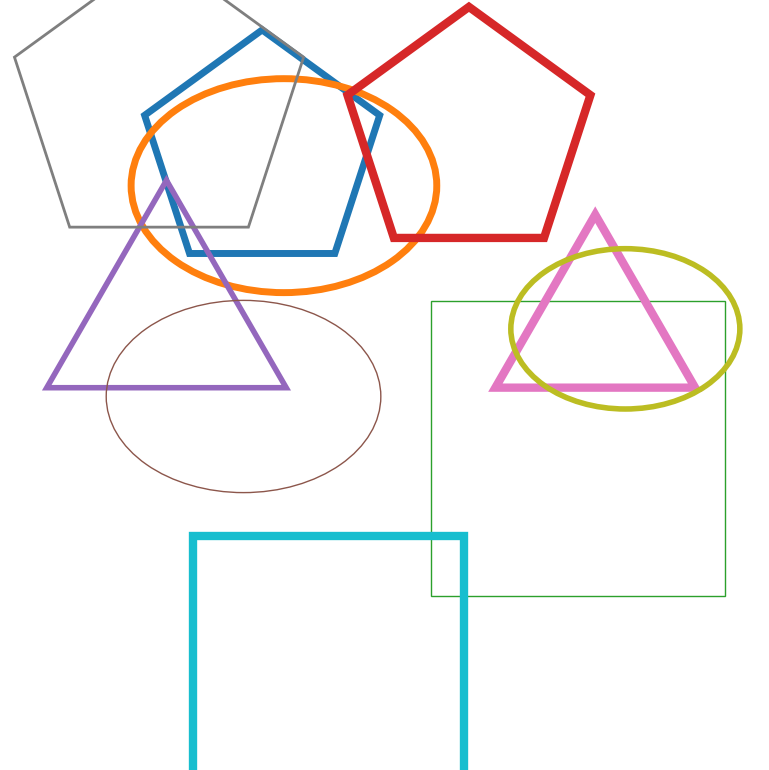[{"shape": "pentagon", "thickness": 2.5, "radius": 0.8, "center": [0.34, 0.801]}, {"shape": "oval", "thickness": 2.5, "radius": 0.99, "center": [0.369, 0.759]}, {"shape": "square", "thickness": 0.5, "radius": 0.96, "center": [0.751, 0.418]}, {"shape": "pentagon", "thickness": 3, "radius": 0.83, "center": [0.609, 0.825]}, {"shape": "triangle", "thickness": 2, "radius": 0.9, "center": [0.216, 0.586]}, {"shape": "oval", "thickness": 0.5, "radius": 0.89, "center": [0.316, 0.485]}, {"shape": "triangle", "thickness": 3, "radius": 0.75, "center": [0.773, 0.571]}, {"shape": "pentagon", "thickness": 1, "radius": 0.99, "center": [0.207, 0.865]}, {"shape": "oval", "thickness": 2, "radius": 0.74, "center": [0.812, 0.573]}, {"shape": "square", "thickness": 3, "radius": 0.88, "center": [0.427, 0.127]}]